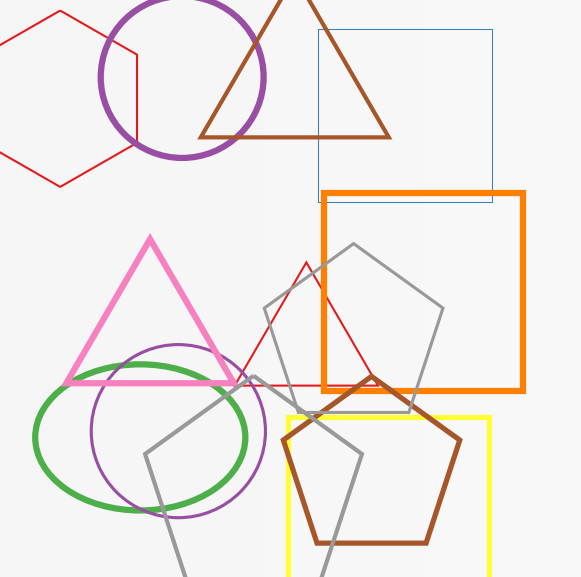[{"shape": "hexagon", "thickness": 1, "radius": 0.76, "center": [0.104, 0.828]}, {"shape": "triangle", "thickness": 1, "radius": 0.71, "center": [0.527, 0.403]}, {"shape": "square", "thickness": 0.5, "radius": 0.75, "center": [0.697, 0.799]}, {"shape": "oval", "thickness": 3, "radius": 0.9, "center": [0.241, 0.242]}, {"shape": "circle", "thickness": 3, "radius": 0.7, "center": [0.313, 0.866]}, {"shape": "circle", "thickness": 1.5, "radius": 0.75, "center": [0.307, 0.253]}, {"shape": "square", "thickness": 3, "radius": 0.86, "center": [0.728, 0.493]}, {"shape": "square", "thickness": 2.5, "radius": 0.86, "center": [0.668, 0.105]}, {"shape": "pentagon", "thickness": 2.5, "radius": 0.8, "center": [0.639, 0.188]}, {"shape": "triangle", "thickness": 2, "radius": 0.93, "center": [0.507, 0.855]}, {"shape": "triangle", "thickness": 3, "radius": 0.83, "center": [0.258, 0.419]}, {"shape": "pentagon", "thickness": 2, "radius": 0.98, "center": [0.436, 0.152]}, {"shape": "pentagon", "thickness": 1.5, "radius": 0.81, "center": [0.608, 0.416]}]